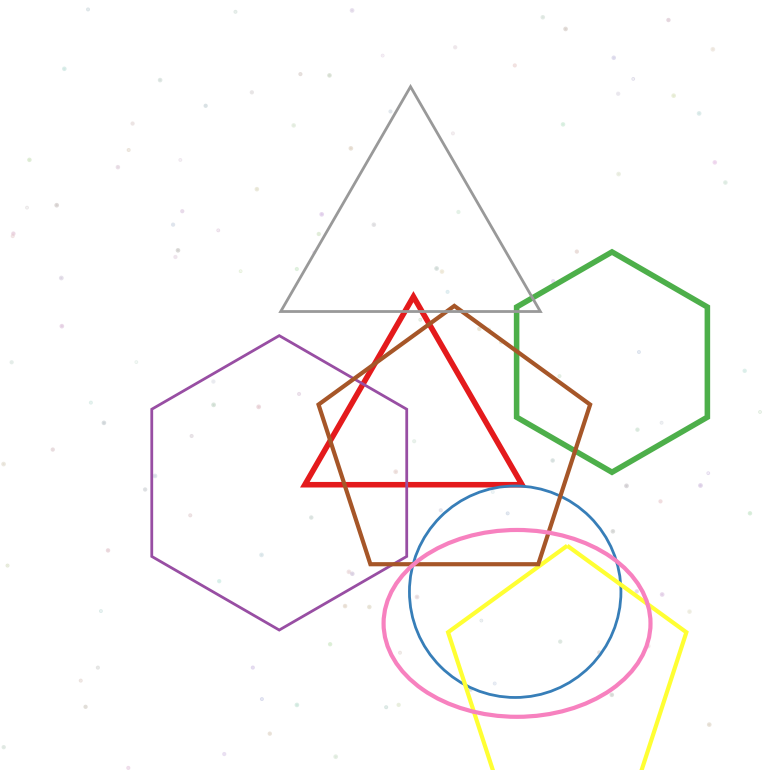[{"shape": "triangle", "thickness": 2, "radius": 0.81, "center": [0.537, 0.452]}, {"shape": "circle", "thickness": 1, "radius": 0.69, "center": [0.669, 0.232]}, {"shape": "hexagon", "thickness": 2, "radius": 0.72, "center": [0.795, 0.53]}, {"shape": "hexagon", "thickness": 1, "radius": 0.96, "center": [0.363, 0.373]}, {"shape": "pentagon", "thickness": 1.5, "radius": 0.81, "center": [0.737, 0.129]}, {"shape": "pentagon", "thickness": 1.5, "radius": 0.93, "center": [0.59, 0.417]}, {"shape": "oval", "thickness": 1.5, "radius": 0.87, "center": [0.671, 0.19]}, {"shape": "triangle", "thickness": 1, "radius": 0.97, "center": [0.533, 0.693]}]